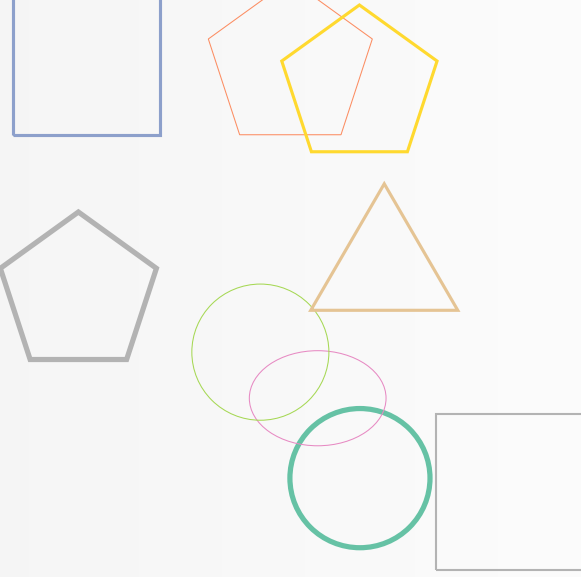[{"shape": "circle", "thickness": 2.5, "radius": 0.6, "center": [0.619, 0.171]}, {"shape": "pentagon", "thickness": 0.5, "radius": 0.74, "center": [0.499, 0.886]}, {"shape": "square", "thickness": 1.5, "radius": 0.63, "center": [0.148, 0.893]}, {"shape": "oval", "thickness": 0.5, "radius": 0.59, "center": [0.547, 0.31]}, {"shape": "circle", "thickness": 0.5, "radius": 0.59, "center": [0.448, 0.389]}, {"shape": "pentagon", "thickness": 1.5, "radius": 0.7, "center": [0.618, 0.85]}, {"shape": "triangle", "thickness": 1.5, "radius": 0.73, "center": [0.661, 0.535]}, {"shape": "square", "thickness": 1, "radius": 0.68, "center": [0.885, 0.147]}, {"shape": "pentagon", "thickness": 2.5, "radius": 0.71, "center": [0.135, 0.491]}]